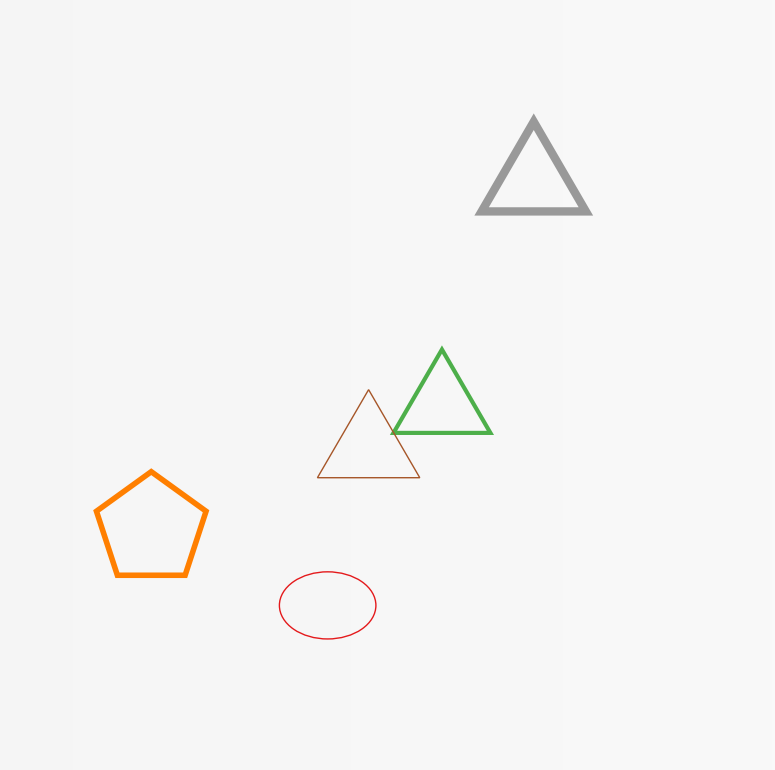[{"shape": "oval", "thickness": 0.5, "radius": 0.31, "center": [0.423, 0.214]}, {"shape": "triangle", "thickness": 1.5, "radius": 0.36, "center": [0.57, 0.474]}, {"shape": "pentagon", "thickness": 2, "radius": 0.37, "center": [0.195, 0.313]}, {"shape": "triangle", "thickness": 0.5, "radius": 0.38, "center": [0.476, 0.418]}, {"shape": "triangle", "thickness": 3, "radius": 0.39, "center": [0.689, 0.764]}]